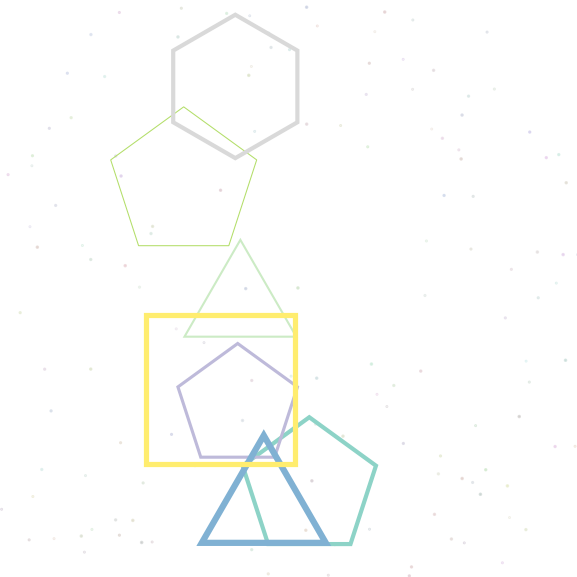[{"shape": "pentagon", "thickness": 2, "radius": 0.61, "center": [0.536, 0.155]}, {"shape": "pentagon", "thickness": 1.5, "radius": 0.54, "center": [0.412, 0.295]}, {"shape": "triangle", "thickness": 3, "radius": 0.62, "center": [0.457, 0.121]}, {"shape": "pentagon", "thickness": 0.5, "radius": 0.66, "center": [0.318, 0.681]}, {"shape": "hexagon", "thickness": 2, "radius": 0.62, "center": [0.407, 0.849]}, {"shape": "triangle", "thickness": 1, "radius": 0.56, "center": [0.416, 0.472]}, {"shape": "square", "thickness": 2.5, "radius": 0.64, "center": [0.382, 0.325]}]